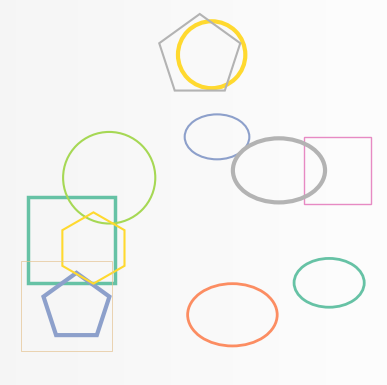[{"shape": "square", "thickness": 2.5, "radius": 0.56, "center": [0.184, 0.376]}, {"shape": "oval", "thickness": 2, "radius": 0.45, "center": [0.849, 0.265]}, {"shape": "oval", "thickness": 2, "radius": 0.58, "center": [0.6, 0.182]}, {"shape": "oval", "thickness": 1.5, "radius": 0.42, "center": [0.56, 0.645]}, {"shape": "pentagon", "thickness": 3, "radius": 0.45, "center": [0.197, 0.202]}, {"shape": "square", "thickness": 1, "radius": 0.43, "center": [0.872, 0.557]}, {"shape": "circle", "thickness": 1.5, "radius": 0.59, "center": [0.282, 0.538]}, {"shape": "hexagon", "thickness": 1.5, "radius": 0.46, "center": [0.241, 0.356]}, {"shape": "circle", "thickness": 3, "radius": 0.43, "center": [0.546, 0.858]}, {"shape": "square", "thickness": 0.5, "radius": 0.59, "center": [0.171, 0.206]}, {"shape": "oval", "thickness": 3, "radius": 0.59, "center": [0.72, 0.558]}, {"shape": "pentagon", "thickness": 1.5, "radius": 0.55, "center": [0.515, 0.854]}]